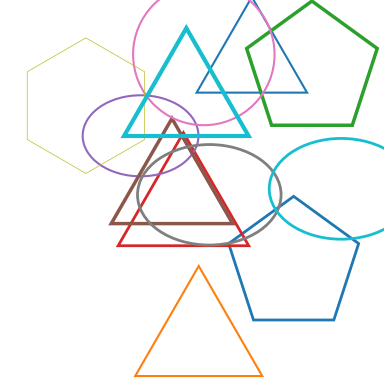[{"shape": "triangle", "thickness": 1.5, "radius": 0.83, "center": [0.654, 0.842]}, {"shape": "pentagon", "thickness": 2, "radius": 0.89, "center": [0.763, 0.312]}, {"shape": "triangle", "thickness": 1.5, "radius": 0.95, "center": [0.516, 0.119]}, {"shape": "pentagon", "thickness": 2.5, "radius": 0.89, "center": [0.81, 0.819]}, {"shape": "triangle", "thickness": 2, "radius": 0.98, "center": [0.476, 0.46]}, {"shape": "oval", "thickness": 1.5, "radius": 0.75, "center": [0.365, 0.647]}, {"shape": "triangle", "thickness": 2.5, "radius": 0.91, "center": [0.447, 0.51]}, {"shape": "circle", "thickness": 1.5, "radius": 0.92, "center": [0.529, 0.859]}, {"shape": "oval", "thickness": 2, "radius": 0.93, "center": [0.544, 0.494]}, {"shape": "hexagon", "thickness": 0.5, "radius": 0.88, "center": [0.223, 0.726]}, {"shape": "triangle", "thickness": 3, "radius": 0.93, "center": [0.484, 0.74]}, {"shape": "oval", "thickness": 2, "radius": 0.93, "center": [0.886, 0.51]}]